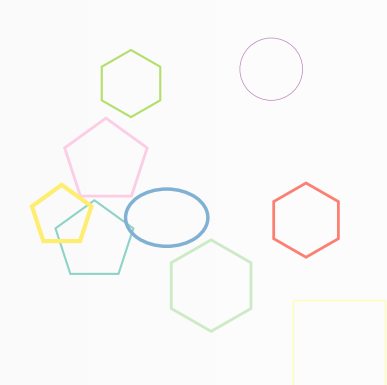[{"shape": "pentagon", "thickness": 1.5, "radius": 0.53, "center": [0.244, 0.374]}, {"shape": "square", "thickness": 1, "radius": 0.6, "center": [0.875, 0.102]}, {"shape": "hexagon", "thickness": 2, "radius": 0.48, "center": [0.79, 0.428]}, {"shape": "oval", "thickness": 2.5, "radius": 0.53, "center": [0.43, 0.435]}, {"shape": "hexagon", "thickness": 1.5, "radius": 0.44, "center": [0.338, 0.783]}, {"shape": "pentagon", "thickness": 2, "radius": 0.56, "center": [0.273, 0.581]}, {"shape": "circle", "thickness": 0.5, "radius": 0.4, "center": [0.7, 0.82]}, {"shape": "hexagon", "thickness": 2, "radius": 0.59, "center": [0.545, 0.258]}, {"shape": "pentagon", "thickness": 3, "radius": 0.4, "center": [0.159, 0.439]}]